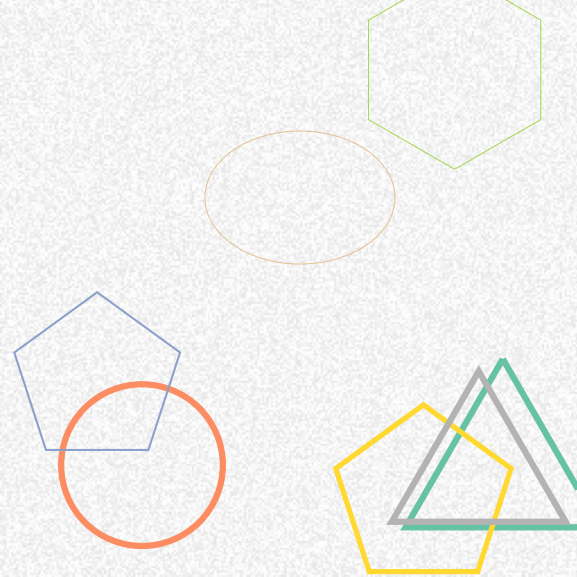[{"shape": "triangle", "thickness": 3, "radius": 0.97, "center": [0.871, 0.183]}, {"shape": "circle", "thickness": 3, "radius": 0.7, "center": [0.246, 0.194]}, {"shape": "pentagon", "thickness": 1, "radius": 0.75, "center": [0.168, 0.342]}, {"shape": "hexagon", "thickness": 0.5, "radius": 0.86, "center": [0.787, 0.878]}, {"shape": "pentagon", "thickness": 2.5, "radius": 0.8, "center": [0.733, 0.139]}, {"shape": "oval", "thickness": 0.5, "radius": 0.82, "center": [0.519, 0.657]}, {"shape": "triangle", "thickness": 3, "radius": 0.87, "center": [0.829, 0.183]}]